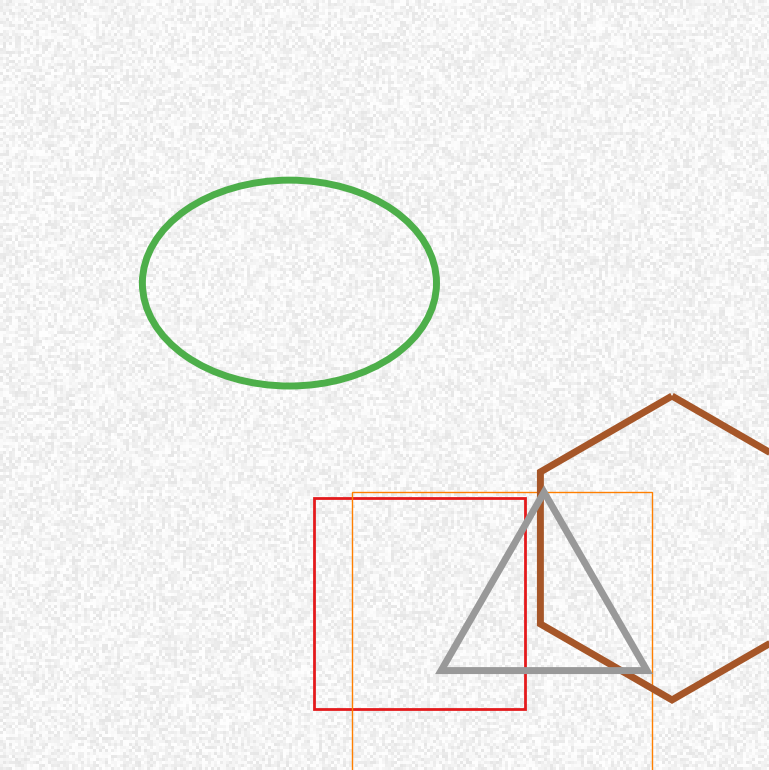[{"shape": "square", "thickness": 1, "radius": 0.69, "center": [0.545, 0.216]}, {"shape": "oval", "thickness": 2.5, "radius": 0.95, "center": [0.376, 0.632]}, {"shape": "square", "thickness": 0.5, "radius": 0.97, "center": [0.652, 0.166]}, {"shape": "hexagon", "thickness": 2.5, "radius": 0.99, "center": [0.873, 0.288]}, {"shape": "triangle", "thickness": 2.5, "radius": 0.77, "center": [0.707, 0.206]}]